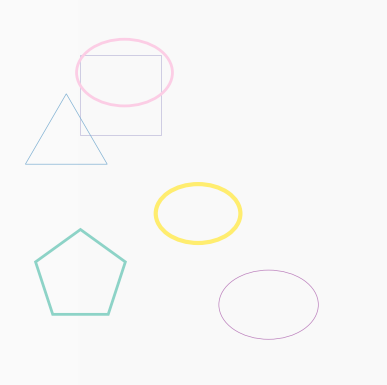[{"shape": "pentagon", "thickness": 2, "radius": 0.61, "center": [0.208, 0.282]}, {"shape": "square", "thickness": 0.5, "radius": 0.52, "center": [0.312, 0.753]}, {"shape": "triangle", "thickness": 0.5, "radius": 0.61, "center": [0.171, 0.634]}, {"shape": "oval", "thickness": 2, "radius": 0.62, "center": [0.321, 0.811]}, {"shape": "oval", "thickness": 0.5, "radius": 0.64, "center": [0.693, 0.209]}, {"shape": "oval", "thickness": 3, "radius": 0.55, "center": [0.511, 0.445]}]